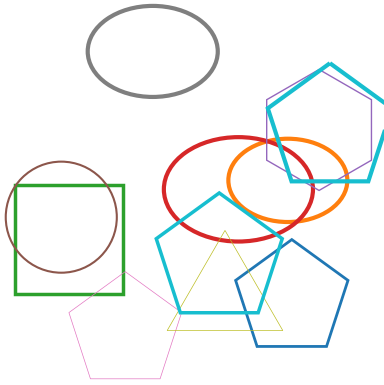[{"shape": "pentagon", "thickness": 2, "radius": 0.77, "center": [0.758, 0.224]}, {"shape": "oval", "thickness": 3, "radius": 0.77, "center": [0.748, 0.532]}, {"shape": "square", "thickness": 2.5, "radius": 0.7, "center": [0.179, 0.378]}, {"shape": "oval", "thickness": 3, "radius": 0.97, "center": [0.619, 0.508]}, {"shape": "hexagon", "thickness": 1, "radius": 0.79, "center": [0.829, 0.662]}, {"shape": "circle", "thickness": 1.5, "radius": 0.72, "center": [0.159, 0.436]}, {"shape": "pentagon", "thickness": 0.5, "radius": 0.77, "center": [0.325, 0.141]}, {"shape": "oval", "thickness": 3, "radius": 0.84, "center": [0.397, 0.866]}, {"shape": "triangle", "thickness": 0.5, "radius": 0.87, "center": [0.584, 0.228]}, {"shape": "pentagon", "thickness": 3, "radius": 0.85, "center": [0.857, 0.666]}, {"shape": "pentagon", "thickness": 2.5, "radius": 0.86, "center": [0.569, 0.327]}]